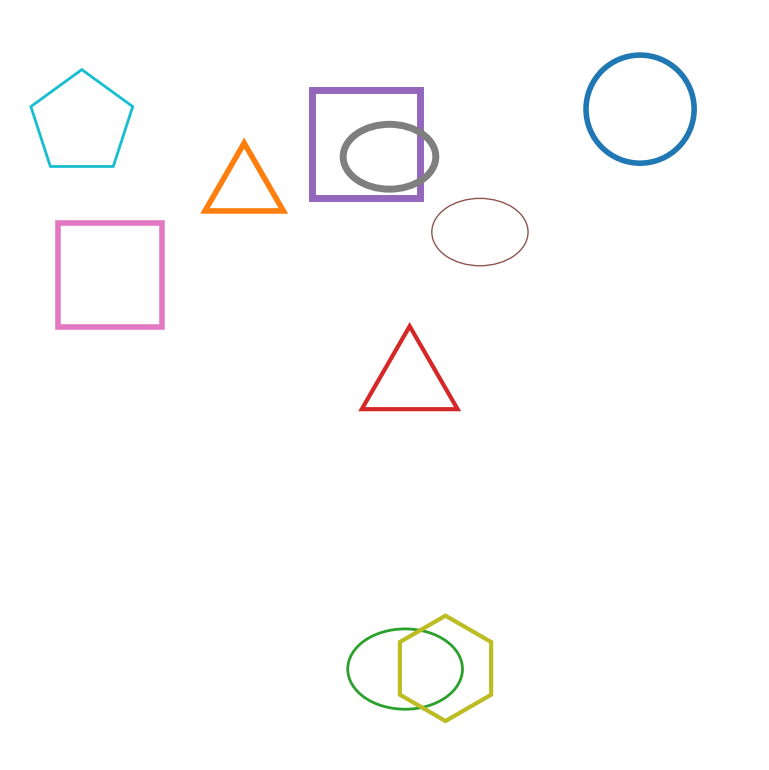[{"shape": "circle", "thickness": 2, "radius": 0.35, "center": [0.831, 0.858]}, {"shape": "triangle", "thickness": 2, "radius": 0.29, "center": [0.317, 0.755]}, {"shape": "oval", "thickness": 1, "radius": 0.37, "center": [0.526, 0.131]}, {"shape": "triangle", "thickness": 1.5, "radius": 0.36, "center": [0.532, 0.505]}, {"shape": "square", "thickness": 2.5, "radius": 0.35, "center": [0.475, 0.813]}, {"shape": "oval", "thickness": 0.5, "radius": 0.31, "center": [0.623, 0.699]}, {"shape": "square", "thickness": 2, "radius": 0.34, "center": [0.143, 0.642]}, {"shape": "oval", "thickness": 2.5, "radius": 0.3, "center": [0.506, 0.796]}, {"shape": "hexagon", "thickness": 1.5, "radius": 0.34, "center": [0.579, 0.132]}, {"shape": "pentagon", "thickness": 1, "radius": 0.35, "center": [0.106, 0.84]}]